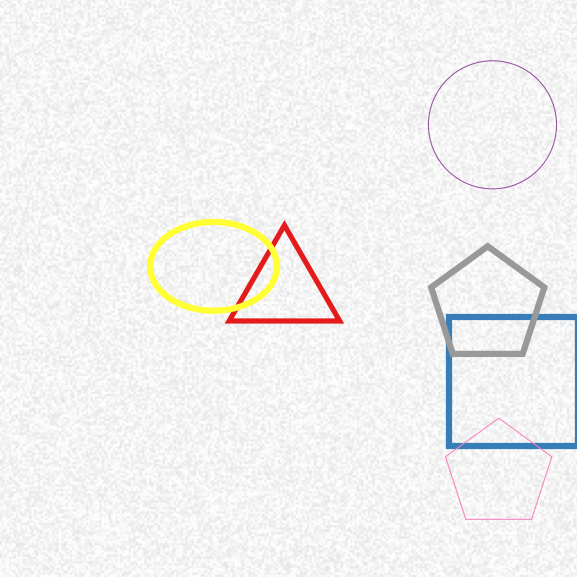[{"shape": "triangle", "thickness": 2.5, "radius": 0.55, "center": [0.493, 0.499]}, {"shape": "square", "thickness": 3, "radius": 0.56, "center": [0.889, 0.338]}, {"shape": "circle", "thickness": 0.5, "radius": 0.55, "center": [0.853, 0.783]}, {"shape": "oval", "thickness": 3, "radius": 0.55, "center": [0.37, 0.538]}, {"shape": "pentagon", "thickness": 0.5, "radius": 0.48, "center": [0.864, 0.178]}, {"shape": "pentagon", "thickness": 3, "radius": 0.52, "center": [0.845, 0.47]}]